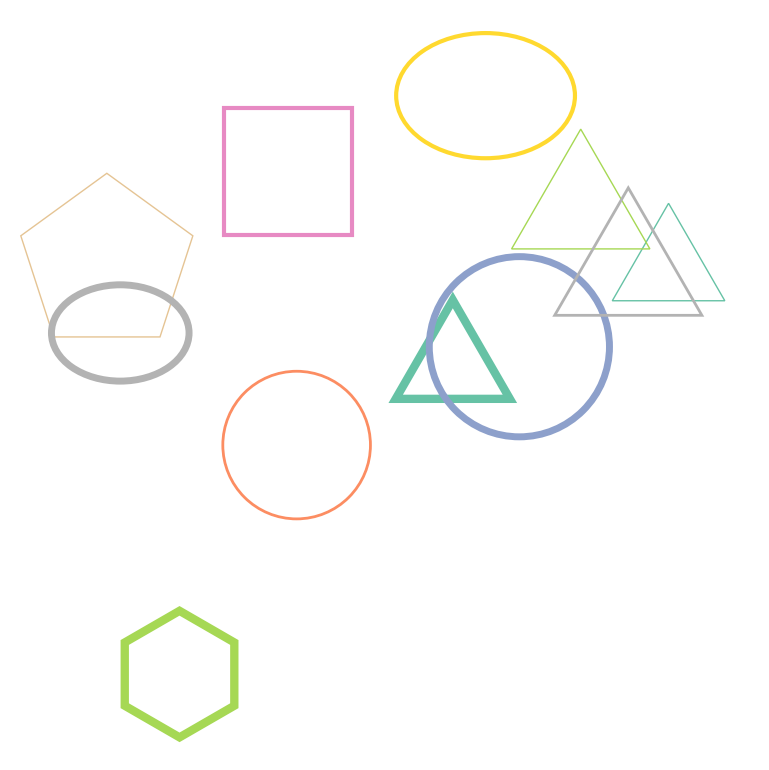[{"shape": "triangle", "thickness": 3, "radius": 0.43, "center": [0.588, 0.525]}, {"shape": "triangle", "thickness": 0.5, "radius": 0.42, "center": [0.868, 0.652]}, {"shape": "circle", "thickness": 1, "radius": 0.48, "center": [0.385, 0.422]}, {"shape": "circle", "thickness": 2.5, "radius": 0.59, "center": [0.675, 0.55]}, {"shape": "square", "thickness": 1.5, "radius": 0.41, "center": [0.374, 0.777]}, {"shape": "triangle", "thickness": 0.5, "radius": 0.52, "center": [0.754, 0.729]}, {"shape": "hexagon", "thickness": 3, "radius": 0.41, "center": [0.233, 0.125]}, {"shape": "oval", "thickness": 1.5, "radius": 0.58, "center": [0.631, 0.876]}, {"shape": "pentagon", "thickness": 0.5, "radius": 0.59, "center": [0.139, 0.657]}, {"shape": "triangle", "thickness": 1, "radius": 0.55, "center": [0.816, 0.646]}, {"shape": "oval", "thickness": 2.5, "radius": 0.45, "center": [0.156, 0.568]}]